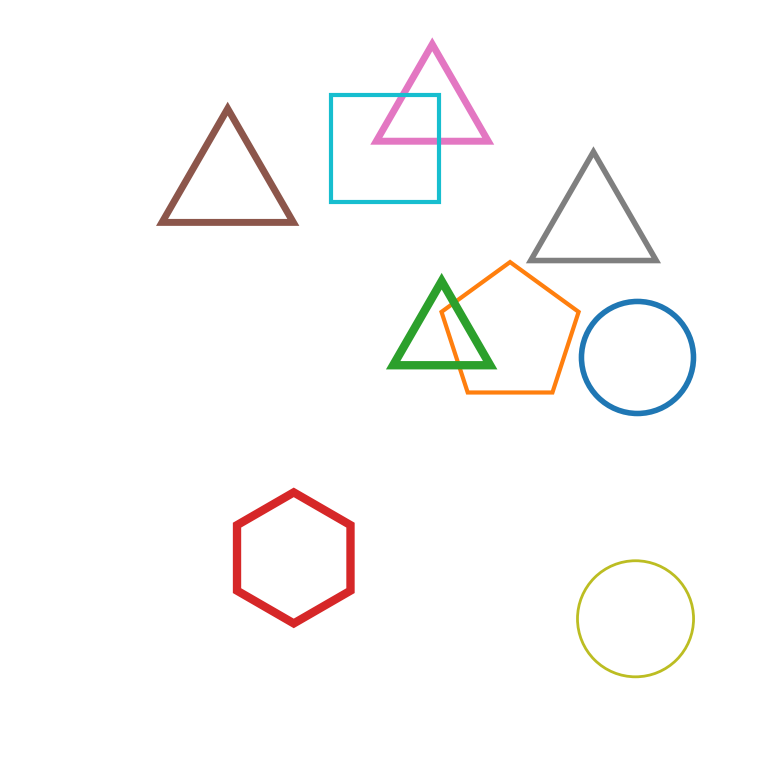[{"shape": "circle", "thickness": 2, "radius": 0.36, "center": [0.828, 0.536]}, {"shape": "pentagon", "thickness": 1.5, "radius": 0.47, "center": [0.662, 0.566]}, {"shape": "triangle", "thickness": 3, "radius": 0.36, "center": [0.574, 0.562]}, {"shape": "hexagon", "thickness": 3, "radius": 0.43, "center": [0.382, 0.275]}, {"shape": "triangle", "thickness": 2.5, "radius": 0.49, "center": [0.296, 0.76]}, {"shape": "triangle", "thickness": 2.5, "radius": 0.42, "center": [0.561, 0.859]}, {"shape": "triangle", "thickness": 2, "radius": 0.47, "center": [0.771, 0.709]}, {"shape": "circle", "thickness": 1, "radius": 0.38, "center": [0.825, 0.196]}, {"shape": "square", "thickness": 1.5, "radius": 0.35, "center": [0.5, 0.807]}]